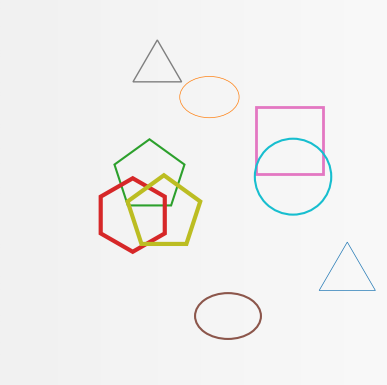[{"shape": "triangle", "thickness": 0.5, "radius": 0.42, "center": [0.896, 0.287]}, {"shape": "oval", "thickness": 0.5, "radius": 0.38, "center": [0.54, 0.748]}, {"shape": "pentagon", "thickness": 1.5, "radius": 0.47, "center": [0.386, 0.543]}, {"shape": "hexagon", "thickness": 3, "radius": 0.48, "center": [0.343, 0.441]}, {"shape": "oval", "thickness": 1.5, "radius": 0.43, "center": [0.588, 0.179]}, {"shape": "square", "thickness": 2, "radius": 0.44, "center": [0.747, 0.636]}, {"shape": "triangle", "thickness": 1, "radius": 0.36, "center": [0.406, 0.824]}, {"shape": "pentagon", "thickness": 3, "radius": 0.49, "center": [0.423, 0.446]}, {"shape": "circle", "thickness": 1.5, "radius": 0.49, "center": [0.756, 0.541]}]